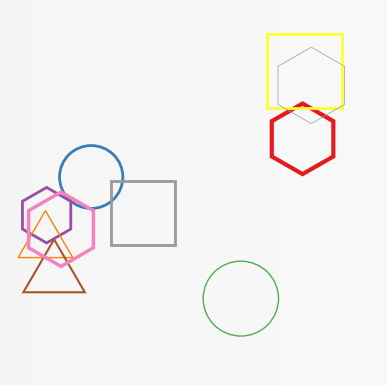[{"shape": "hexagon", "thickness": 3, "radius": 0.46, "center": [0.781, 0.639]}, {"shape": "circle", "thickness": 2, "radius": 0.41, "center": [0.235, 0.54]}, {"shape": "circle", "thickness": 1, "radius": 0.49, "center": [0.622, 0.224]}, {"shape": "hexagon", "thickness": 2, "radius": 0.36, "center": [0.12, 0.441]}, {"shape": "triangle", "thickness": 1, "radius": 0.41, "center": [0.117, 0.372]}, {"shape": "square", "thickness": 2, "radius": 0.48, "center": [0.786, 0.816]}, {"shape": "triangle", "thickness": 1.5, "radius": 0.46, "center": [0.14, 0.287]}, {"shape": "hexagon", "thickness": 2.5, "radius": 0.48, "center": [0.157, 0.405]}, {"shape": "square", "thickness": 2, "radius": 0.41, "center": [0.369, 0.447]}, {"shape": "hexagon", "thickness": 0.5, "radius": 0.5, "center": [0.803, 0.778]}]